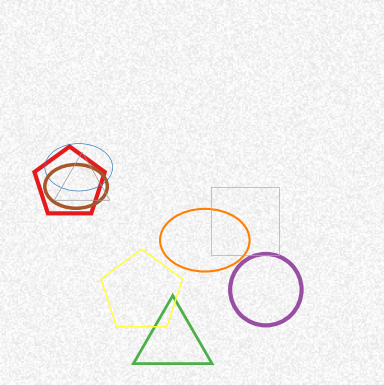[{"shape": "pentagon", "thickness": 3, "radius": 0.48, "center": [0.181, 0.524]}, {"shape": "oval", "thickness": 0.5, "radius": 0.44, "center": [0.205, 0.565]}, {"shape": "triangle", "thickness": 2, "radius": 0.59, "center": [0.449, 0.114]}, {"shape": "circle", "thickness": 3, "radius": 0.46, "center": [0.691, 0.248]}, {"shape": "oval", "thickness": 1.5, "radius": 0.58, "center": [0.532, 0.376]}, {"shape": "pentagon", "thickness": 1, "radius": 0.56, "center": [0.368, 0.241]}, {"shape": "oval", "thickness": 2.5, "radius": 0.41, "center": [0.198, 0.516]}, {"shape": "square", "thickness": 0.5, "radius": 0.44, "center": [0.636, 0.425]}, {"shape": "triangle", "thickness": 0.5, "radius": 0.42, "center": [0.213, 0.521]}]